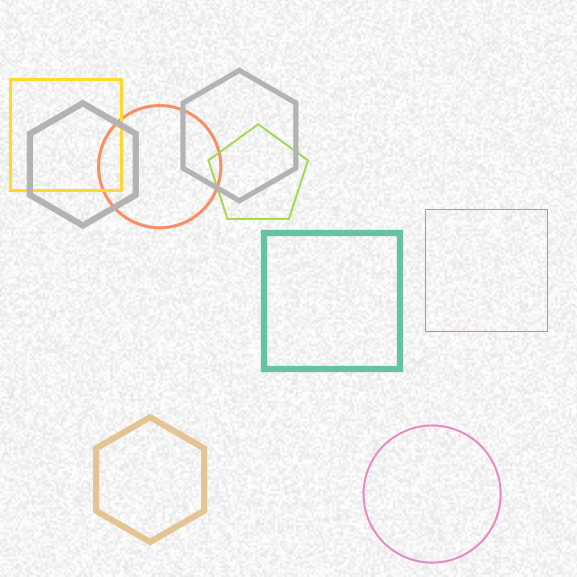[{"shape": "square", "thickness": 3, "radius": 0.59, "center": [0.574, 0.477]}, {"shape": "circle", "thickness": 1.5, "radius": 0.53, "center": [0.277, 0.711]}, {"shape": "square", "thickness": 0.5, "radius": 0.53, "center": [0.842, 0.532]}, {"shape": "circle", "thickness": 1, "radius": 0.59, "center": [0.748, 0.144]}, {"shape": "pentagon", "thickness": 1, "radius": 0.45, "center": [0.447, 0.693]}, {"shape": "square", "thickness": 1.5, "radius": 0.48, "center": [0.114, 0.766]}, {"shape": "hexagon", "thickness": 3, "radius": 0.54, "center": [0.26, 0.169]}, {"shape": "hexagon", "thickness": 2.5, "radius": 0.56, "center": [0.415, 0.764]}, {"shape": "hexagon", "thickness": 3, "radius": 0.53, "center": [0.143, 0.714]}]